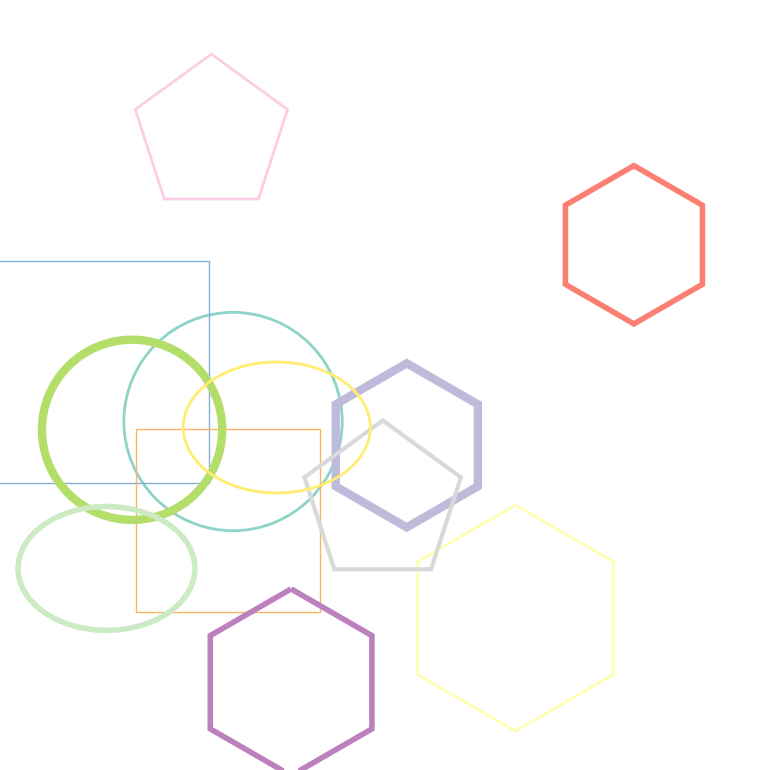[{"shape": "circle", "thickness": 1, "radius": 0.71, "center": [0.303, 0.453]}, {"shape": "hexagon", "thickness": 1, "radius": 0.73, "center": [0.669, 0.197]}, {"shape": "hexagon", "thickness": 3, "radius": 0.53, "center": [0.528, 0.422]}, {"shape": "hexagon", "thickness": 2, "radius": 0.51, "center": [0.823, 0.682]}, {"shape": "square", "thickness": 0.5, "radius": 0.72, "center": [0.127, 0.517]}, {"shape": "square", "thickness": 0.5, "radius": 0.6, "center": [0.296, 0.324]}, {"shape": "circle", "thickness": 3, "radius": 0.59, "center": [0.172, 0.442]}, {"shape": "pentagon", "thickness": 1, "radius": 0.52, "center": [0.275, 0.826]}, {"shape": "pentagon", "thickness": 1.5, "radius": 0.53, "center": [0.497, 0.347]}, {"shape": "hexagon", "thickness": 2, "radius": 0.61, "center": [0.378, 0.114]}, {"shape": "oval", "thickness": 2, "radius": 0.57, "center": [0.138, 0.262]}, {"shape": "oval", "thickness": 1, "radius": 0.61, "center": [0.359, 0.445]}]